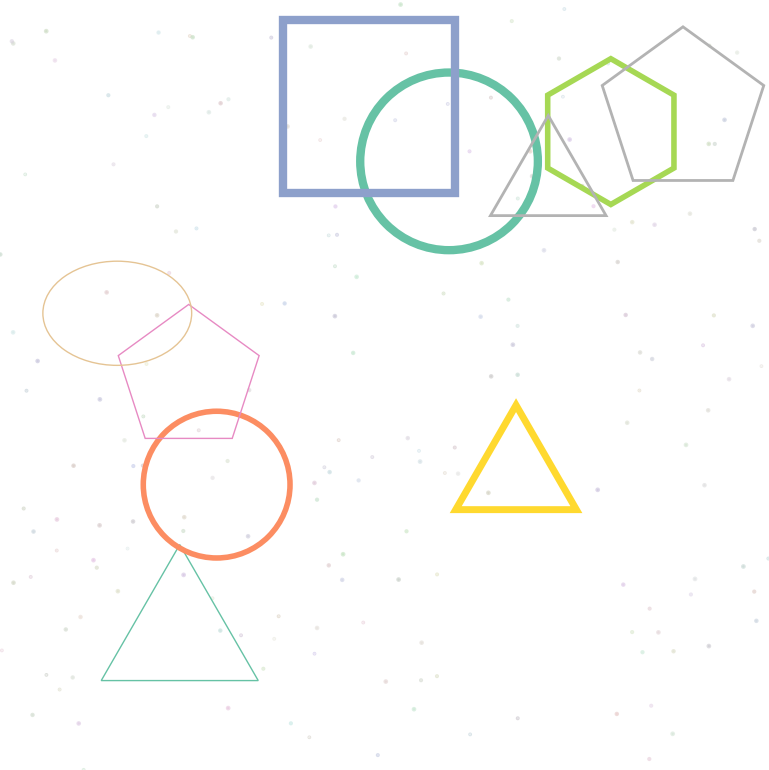[{"shape": "circle", "thickness": 3, "radius": 0.58, "center": [0.583, 0.79]}, {"shape": "triangle", "thickness": 0.5, "radius": 0.59, "center": [0.233, 0.175]}, {"shape": "circle", "thickness": 2, "radius": 0.48, "center": [0.281, 0.371]}, {"shape": "square", "thickness": 3, "radius": 0.56, "center": [0.479, 0.862]}, {"shape": "pentagon", "thickness": 0.5, "radius": 0.48, "center": [0.245, 0.508]}, {"shape": "hexagon", "thickness": 2, "radius": 0.47, "center": [0.793, 0.829]}, {"shape": "triangle", "thickness": 2.5, "radius": 0.45, "center": [0.67, 0.383]}, {"shape": "oval", "thickness": 0.5, "radius": 0.48, "center": [0.152, 0.593]}, {"shape": "triangle", "thickness": 1, "radius": 0.43, "center": [0.712, 0.763]}, {"shape": "pentagon", "thickness": 1, "radius": 0.55, "center": [0.887, 0.855]}]